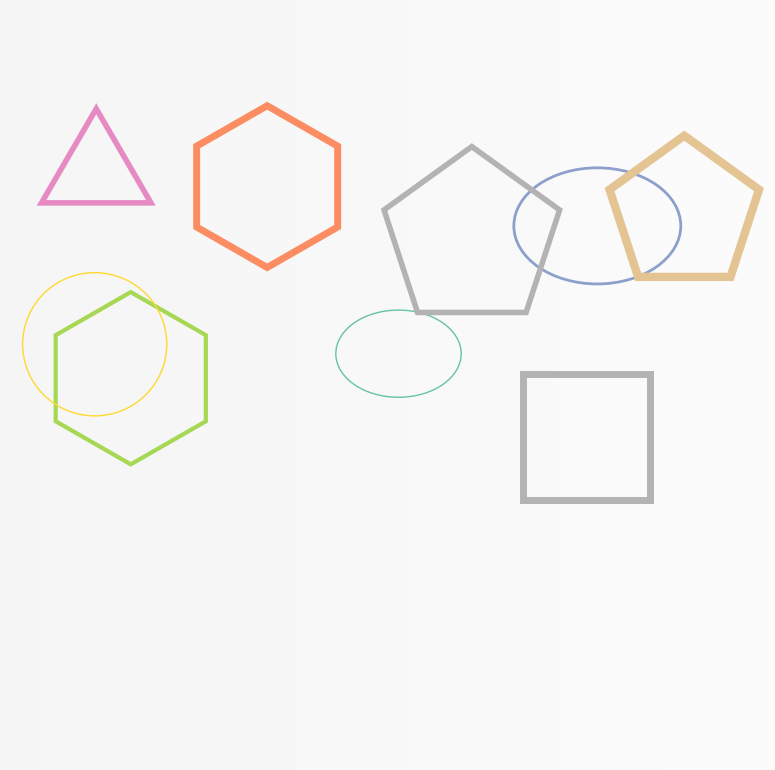[{"shape": "oval", "thickness": 0.5, "radius": 0.4, "center": [0.514, 0.541]}, {"shape": "hexagon", "thickness": 2.5, "radius": 0.53, "center": [0.345, 0.758]}, {"shape": "oval", "thickness": 1, "radius": 0.54, "center": [0.771, 0.707]}, {"shape": "triangle", "thickness": 2, "radius": 0.41, "center": [0.124, 0.777]}, {"shape": "hexagon", "thickness": 1.5, "radius": 0.56, "center": [0.169, 0.509]}, {"shape": "circle", "thickness": 0.5, "radius": 0.47, "center": [0.122, 0.553]}, {"shape": "pentagon", "thickness": 3, "radius": 0.51, "center": [0.883, 0.722]}, {"shape": "pentagon", "thickness": 2, "radius": 0.6, "center": [0.609, 0.691]}, {"shape": "square", "thickness": 2.5, "radius": 0.41, "center": [0.756, 0.433]}]